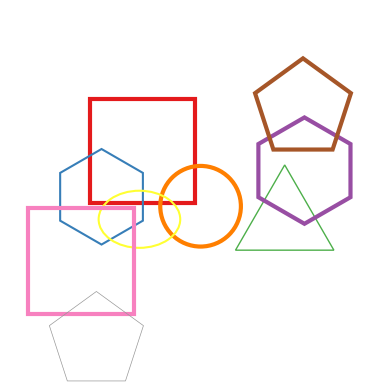[{"shape": "square", "thickness": 3, "radius": 0.68, "center": [0.37, 0.609]}, {"shape": "hexagon", "thickness": 1.5, "radius": 0.62, "center": [0.264, 0.489]}, {"shape": "triangle", "thickness": 1, "radius": 0.74, "center": [0.739, 0.424]}, {"shape": "hexagon", "thickness": 3, "radius": 0.69, "center": [0.791, 0.557]}, {"shape": "circle", "thickness": 3, "radius": 0.52, "center": [0.521, 0.464]}, {"shape": "oval", "thickness": 1.5, "radius": 0.53, "center": [0.362, 0.43]}, {"shape": "pentagon", "thickness": 3, "radius": 0.65, "center": [0.787, 0.718]}, {"shape": "square", "thickness": 3, "radius": 0.68, "center": [0.21, 0.322]}, {"shape": "pentagon", "thickness": 0.5, "radius": 0.64, "center": [0.25, 0.114]}]